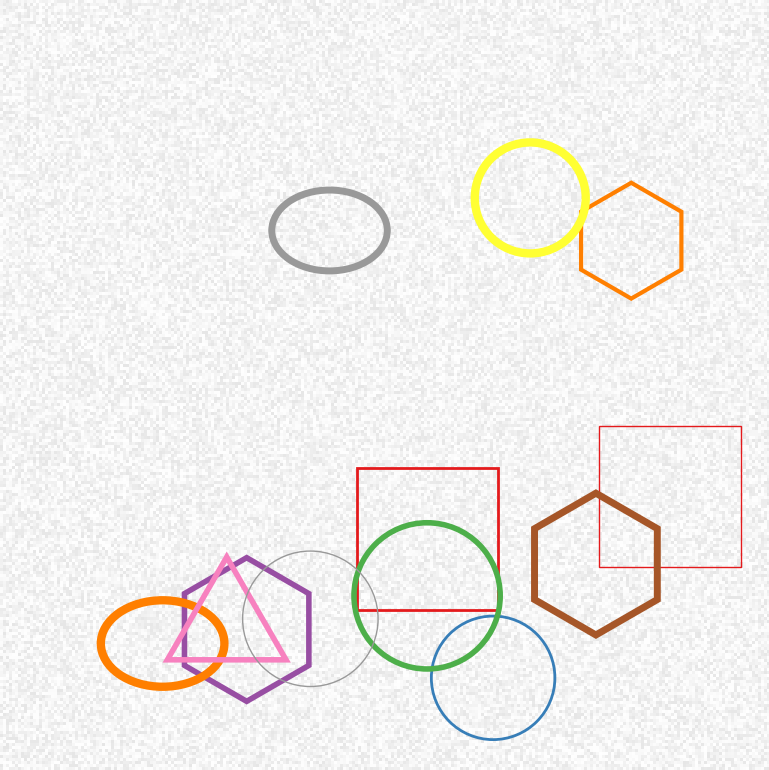[{"shape": "square", "thickness": 1, "radius": 0.46, "center": [0.555, 0.3]}, {"shape": "square", "thickness": 0.5, "radius": 0.46, "center": [0.87, 0.355]}, {"shape": "circle", "thickness": 1, "radius": 0.4, "center": [0.64, 0.12]}, {"shape": "circle", "thickness": 2, "radius": 0.47, "center": [0.555, 0.226]}, {"shape": "hexagon", "thickness": 2, "radius": 0.47, "center": [0.32, 0.182]}, {"shape": "oval", "thickness": 3, "radius": 0.4, "center": [0.211, 0.164]}, {"shape": "hexagon", "thickness": 1.5, "radius": 0.38, "center": [0.82, 0.687]}, {"shape": "circle", "thickness": 3, "radius": 0.36, "center": [0.689, 0.743]}, {"shape": "hexagon", "thickness": 2.5, "radius": 0.46, "center": [0.774, 0.267]}, {"shape": "triangle", "thickness": 2, "radius": 0.44, "center": [0.294, 0.188]}, {"shape": "circle", "thickness": 0.5, "radius": 0.44, "center": [0.403, 0.196]}, {"shape": "oval", "thickness": 2.5, "radius": 0.38, "center": [0.428, 0.701]}]